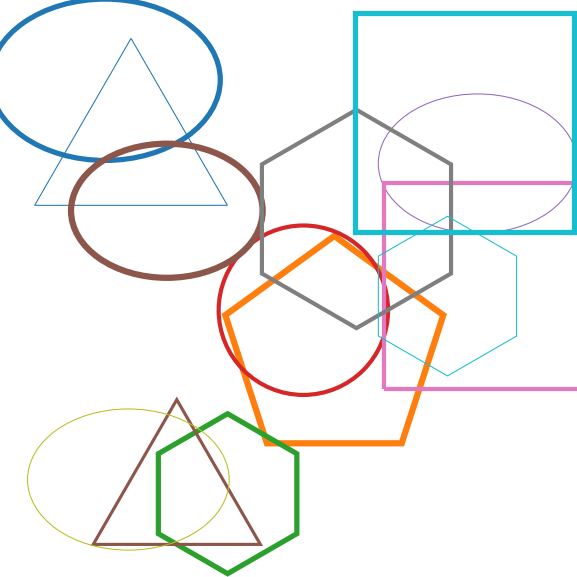[{"shape": "oval", "thickness": 2.5, "radius": 1.0, "center": [0.182, 0.861]}, {"shape": "triangle", "thickness": 0.5, "radius": 0.96, "center": [0.227, 0.74]}, {"shape": "pentagon", "thickness": 3, "radius": 0.99, "center": [0.579, 0.392]}, {"shape": "hexagon", "thickness": 2.5, "radius": 0.69, "center": [0.394, 0.144]}, {"shape": "circle", "thickness": 2, "radius": 0.73, "center": [0.525, 0.462]}, {"shape": "oval", "thickness": 0.5, "radius": 0.86, "center": [0.827, 0.716]}, {"shape": "oval", "thickness": 3, "radius": 0.83, "center": [0.289, 0.634]}, {"shape": "triangle", "thickness": 1.5, "radius": 0.84, "center": [0.306, 0.14]}, {"shape": "square", "thickness": 2, "radius": 0.89, "center": [0.844, 0.503]}, {"shape": "hexagon", "thickness": 2, "radius": 0.95, "center": [0.617, 0.62]}, {"shape": "oval", "thickness": 0.5, "radius": 0.87, "center": [0.222, 0.169]}, {"shape": "square", "thickness": 2.5, "radius": 0.95, "center": [0.805, 0.787]}, {"shape": "hexagon", "thickness": 0.5, "radius": 0.69, "center": [0.775, 0.486]}]